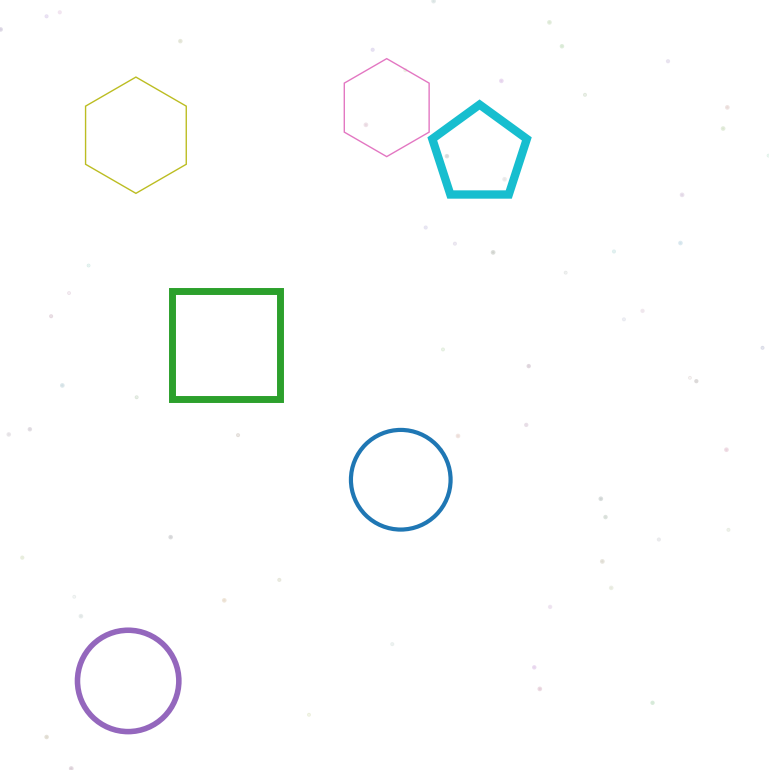[{"shape": "circle", "thickness": 1.5, "radius": 0.32, "center": [0.52, 0.377]}, {"shape": "square", "thickness": 2.5, "radius": 0.35, "center": [0.293, 0.552]}, {"shape": "circle", "thickness": 2, "radius": 0.33, "center": [0.166, 0.116]}, {"shape": "hexagon", "thickness": 0.5, "radius": 0.32, "center": [0.502, 0.86]}, {"shape": "hexagon", "thickness": 0.5, "radius": 0.38, "center": [0.177, 0.824]}, {"shape": "pentagon", "thickness": 3, "radius": 0.32, "center": [0.623, 0.8]}]